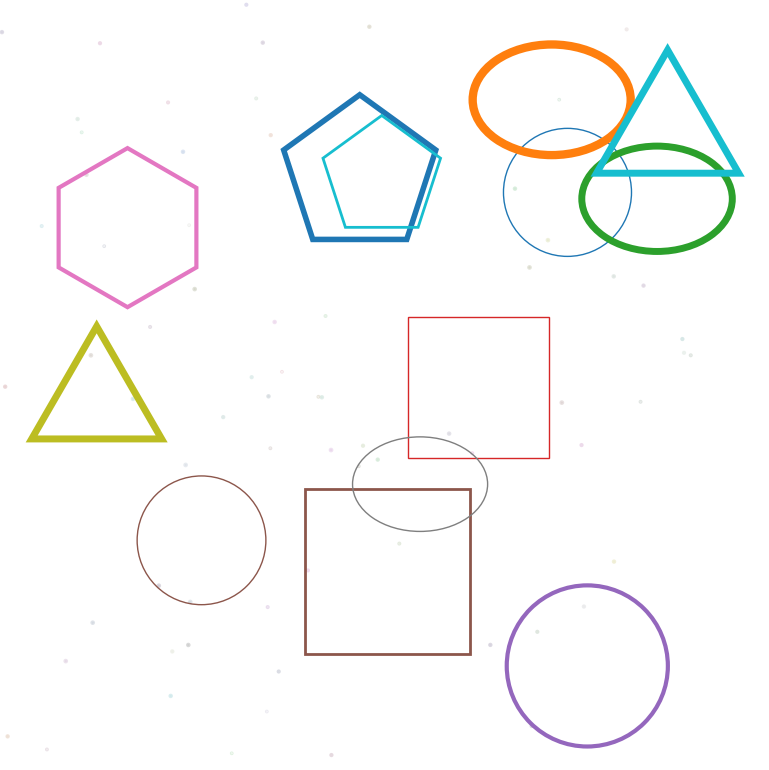[{"shape": "pentagon", "thickness": 2, "radius": 0.52, "center": [0.467, 0.773]}, {"shape": "circle", "thickness": 0.5, "radius": 0.42, "center": [0.737, 0.75]}, {"shape": "oval", "thickness": 3, "radius": 0.51, "center": [0.716, 0.87]}, {"shape": "oval", "thickness": 2.5, "radius": 0.49, "center": [0.853, 0.742]}, {"shape": "square", "thickness": 0.5, "radius": 0.46, "center": [0.621, 0.497]}, {"shape": "circle", "thickness": 1.5, "radius": 0.52, "center": [0.763, 0.135]}, {"shape": "circle", "thickness": 0.5, "radius": 0.42, "center": [0.262, 0.298]}, {"shape": "square", "thickness": 1, "radius": 0.53, "center": [0.503, 0.258]}, {"shape": "hexagon", "thickness": 1.5, "radius": 0.52, "center": [0.166, 0.704]}, {"shape": "oval", "thickness": 0.5, "radius": 0.44, "center": [0.546, 0.371]}, {"shape": "triangle", "thickness": 2.5, "radius": 0.49, "center": [0.126, 0.479]}, {"shape": "triangle", "thickness": 2.5, "radius": 0.53, "center": [0.867, 0.828]}, {"shape": "pentagon", "thickness": 1, "radius": 0.4, "center": [0.496, 0.77]}]